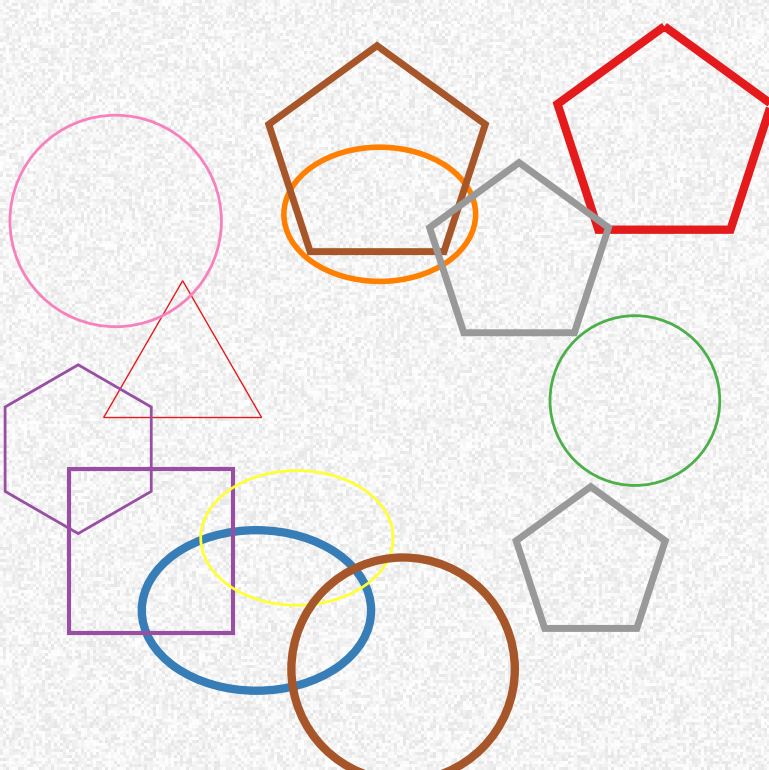[{"shape": "triangle", "thickness": 0.5, "radius": 0.59, "center": [0.237, 0.517]}, {"shape": "pentagon", "thickness": 3, "radius": 0.73, "center": [0.863, 0.82]}, {"shape": "oval", "thickness": 3, "radius": 0.74, "center": [0.333, 0.207]}, {"shape": "circle", "thickness": 1, "radius": 0.55, "center": [0.825, 0.48]}, {"shape": "hexagon", "thickness": 1, "radius": 0.55, "center": [0.102, 0.417]}, {"shape": "square", "thickness": 1.5, "radius": 0.53, "center": [0.196, 0.285]}, {"shape": "oval", "thickness": 2, "radius": 0.62, "center": [0.493, 0.722]}, {"shape": "oval", "thickness": 1, "radius": 0.62, "center": [0.386, 0.301]}, {"shape": "pentagon", "thickness": 2.5, "radius": 0.74, "center": [0.49, 0.793]}, {"shape": "circle", "thickness": 3, "radius": 0.73, "center": [0.524, 0.131]}, {"shape": "circle", "thickness": 1, "radius": 0.69, "center": [0.15, 0.713]}, {"shape": "pentagon", "thickness": 2.5, "radius": 0.61, "center": [0.674, 0.667]}, {"shape": "pentagon", "thickness": 2.5, "radius": 0.51, "center": [0.767, 0.266]}]